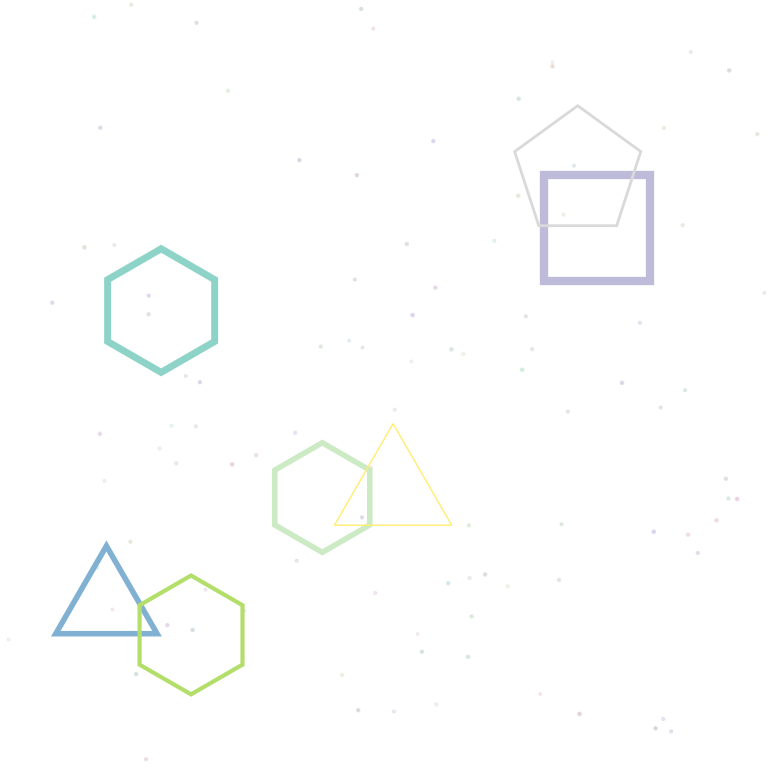[{"shape": "hexagon", "thickness": 2.5, "radius": 0.4, "center": [0.209, 0.597]}, {"shape": "square", "thickness": 3, "radius": 0.34, "center": [0.775, 0.704]}, {"shape": "triangle", "thickness": 2, "radius": 0.38, "center": [0.138, 0.215]}, {"shape": "hexagon", "thickness": 1.5, "radius": 0.39, "center": [0.248, 0.175]}, {"shape": "pentagon", "thickness": 1, "radius": 0.43, "center": [0.75, 0.777]}, {"shape": "hexagon", "thickness": 2, "radius": 0.36, "center": [0.419, 0.354]}, {"shape": "triangle", "thickness": 0.5, "radius": 0.44, "center": [0.51, 0.362]}]